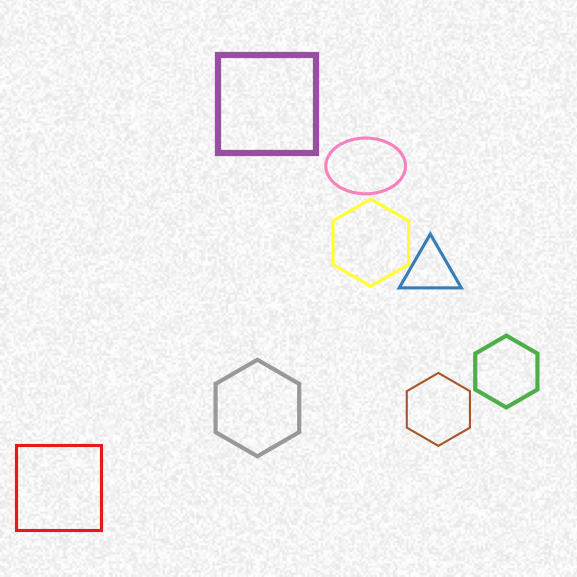[{"shape": "square", "thickness": 1.5, "radius": 0.37, "center": [0.102, 0.155]}, {"shape": "triangle", "thickness": 1.5, "radius": 0.31, "center": [0.745, 0.532]}, {"shape": "hexagon", "thickness": 2, "radius": 0.31, "center": [0.877, 0.356]}, {"shape": "square", "thickness": 3, "radius": 0.42, "center": [0.463, 0.82]}, {"shape": "hexagon", "thickness": 1.5, "radius": 0.38, "center": [0.642, 0.579]}, {"shape": "hexagon", "thickness": 1, "radius": 0.32, "center": [0.759, 0.29]}, {"shape": "oval", "thickness": 1.5, "radius": 0.35, "center": [0.633, 0.712]}, {"shape": "hexagon", "thickness": 2, "radius": 0.42, "center": [0.446, 0.293]}]